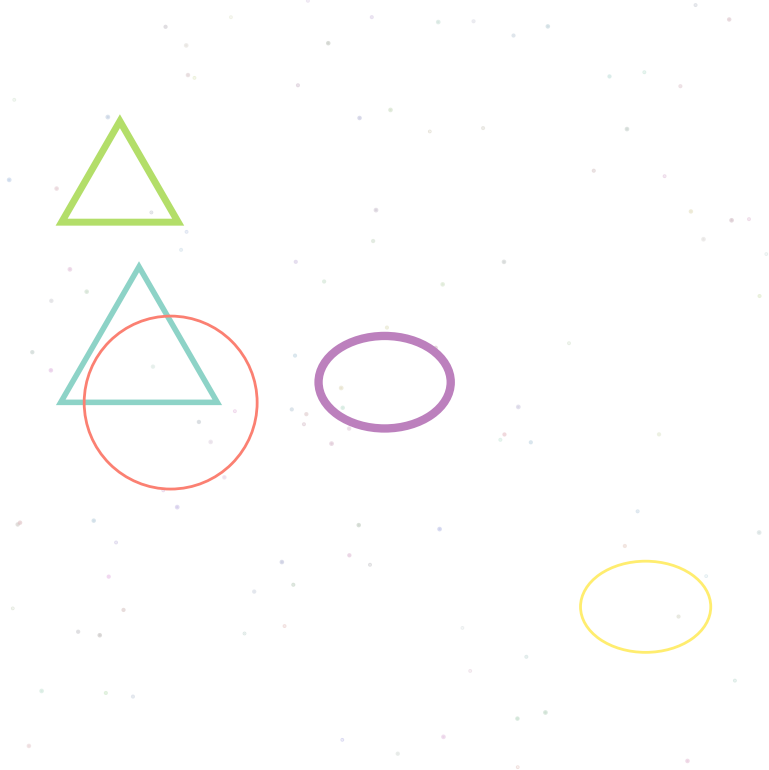[{"shape": "triangle", "thickness": 2, "radius": 0.59, "center": [0.181, 0.536]}, {"shape": "circle", "thickness": 1, "radius": 0.56, "center": [0.222, 0.477]}, {"shape": "triangle", "thickness": 2.5, "radius": 0.44, "center": [0.156, 0.755]}, {"shape": "oval", "thickness": 3, "radius": 0.43, "center": [0.5, 0.504]}, {"shape": "oval", "thickness": 1, "radius": 0.42, "center": [0.838, 0.212]}]